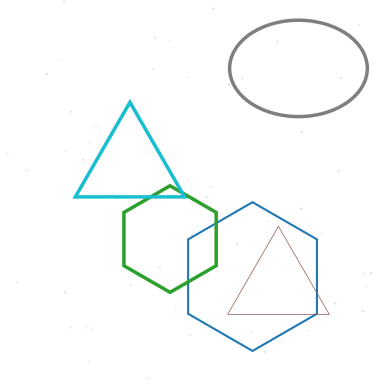[{"shape": "hexagon", "thickness": 1.5, "radius": 0.97, "center": [0.656, 0.282]}, {"shape": "hexagon", "thickness": 2.5, "radius": 0.69, "center": [0.442, 0.379]}, {"shape": "triangle", "thickness": 0.5, "radius": 0.76, "center": [0.723, 0.259]}, {"shape": "oval", "thickness": 2.5, "radius": 0.89, "center": [0.775, 0.822]}, {"shape": "triangle", "thickness": 2.5, "radius": 0.82, "center": [0.338, 0.571]}]